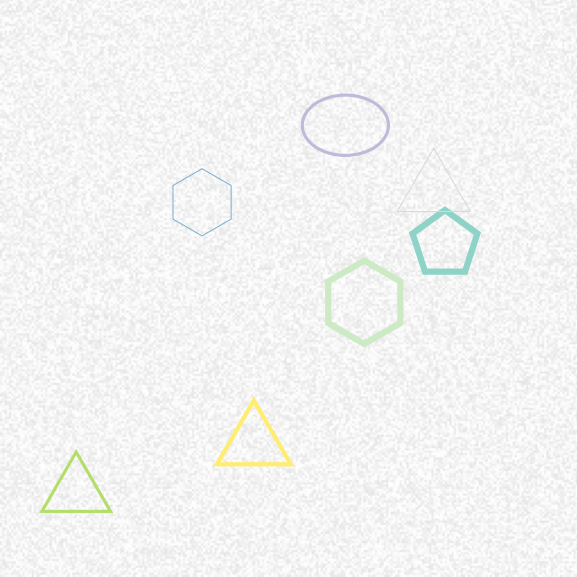[{"shape": "pentagon", "thickness": 3, "radius": 0.29, "center": [0.771, 0.576]}, {"shape": "oval", "thickness": 1.5, "radius": 0.37, "center": [0.598, 0.782]}, {"shape": "hexagon", "thickness": 0.5, "radius": 0.29, "center": [0.35, 0.649]}, {"shape": "triangle", "thickness": 1.5, "radius": 0.34, "center": [0.132, 0.148]}, {"shape": "triangle", "thickness": 0.5, "radius": 0.37, "center": [0.751, 0.669]}, {"shape": "hexagon", "thickness": 3, "radius": 0.36, "center": [0.631, 0.476]}, {"shape": "triangle", "thickness": 2, "radius": 0.37, "center": [0.44, 0.232]}]